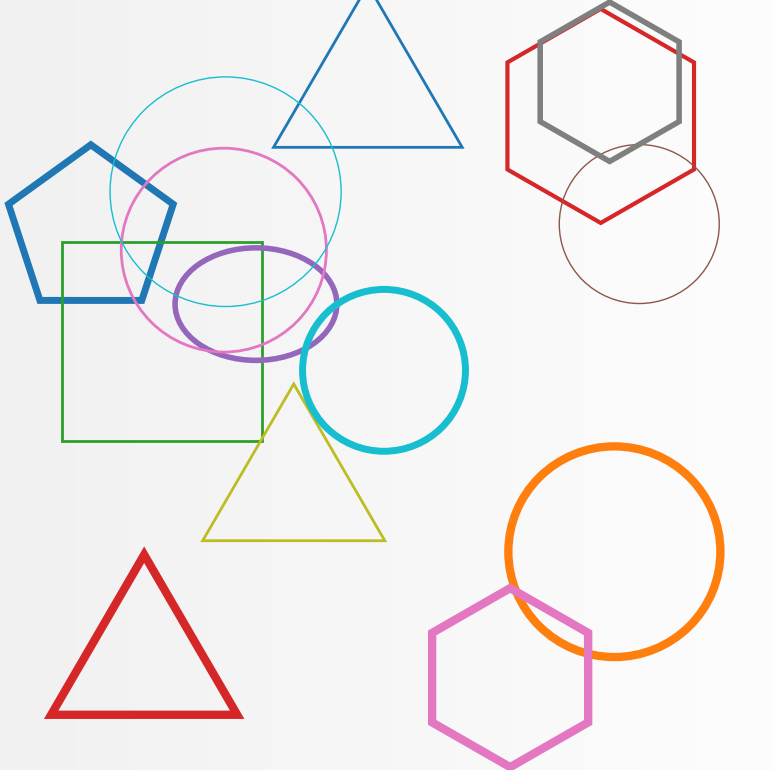[{"shape": "triangle", "thickness": 1, "radius": 0.7, "center": [0.475, 0.879]}, {"shape": "pentagon", "thickness": 2.5, "radius": 0.56, "center": [0.117, 0.7]}, {"shape": "circle", "thickness": 3, "radius": 0.68, "center": [0.793, 0.283]}, {"shape": "square", "thickness": 1, "radius": 0.65, "center": [0.208, 0.556]}, {"shape": "hexagon", "thickness": 1.5, "radius": 0.7, "center": [0.775, 0.849]}, {"shape": "triangle", "thickness": 3, "radius": 0.69, "center": [0.186, 0.141]}, {"shape": "oval", "thickness": 2, "radius": 0.52, "center": [0.33, 0.605]}, {"shape": "circle", "thickness": 0.5, "radius": 0.52, "center": [0.825, 0.709]}, {"shape": "circle", "thickness": 1, "radius": 0.66, "center": [0.289, 0.675]}, {"shape": "hexagon", "thickness": 3, "radius": 0.58, "center": [0.658, 0.12]}, {"shape": "hexagon", "thickness": 2, "radius": 0.52, "center": [0.787, 0.894]}, {"shape": "triangle", "thickness": 1, "radius": 0.68, "center": [0.379, 0.366]}, {"shape": "circle", "thickness": 0.5, "radius": 0.75, "center": [0.291, 0.751]}, {"shape": "circle", "thickness": 2.5, "radius": 0.53, "center": [0.495, 0.519]}]